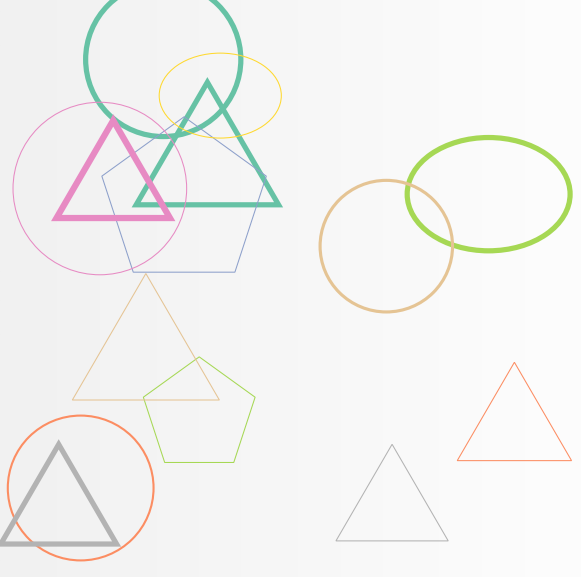[{"shape": "circle", "thickness": 2.5, "radius": 0.67, "center": [0.281, 0.896]}, {"shape": "triangle", "thickness": 2.5, "radius": 0.71, "center": [0.357, 0.715]}, {"shape": "triangle", "thickness": 0.5, "radius": 0.57, "center": [0.885, 0.258]}, {"shape": "circle", "thickness": 1, "radius": 0.63, "center": [0.139, 0.154]}, {"shape": "pentagon", "thickness": 0.5, "radius": 0.74, "center": [0.317, 0.648]}, {"shape": "triangle", "thickness": 3, "radius": 0.56, "center": [0.195, 0.678]}, {"shape": "circle", "thickness": 0.5, "radius": 0.75, "center": [0.172, 0.673]}, {"shape": "oval", "thickness": 2.5, "radius": 0.7, "center": [0.841, 0.663]}, {"shape": "pentagon", "thickness": 0.5, "radius": 0.51, "center": [0.343, 0.28]}, {"shape": "oval", "thickness": 0.5, "radius": 0.53, "center": [0.379, 0.834]}, {"shape": "triangle", "thickness": 0.5, "radius": 0.73, "center": [0.251, 0.379]}, {"shape": "circle", "thickness": 1.5, "radius": 0.57, "center": [0.665, 0.573]}, {"shape": "triangle", "thickness": 2.5, "radius": 0.58, "center": [0.101, 0.115]}, {"shape": "triangle", "thickness": 0.5, "radius": 0.56, "center": [0.675, 0.118]}]